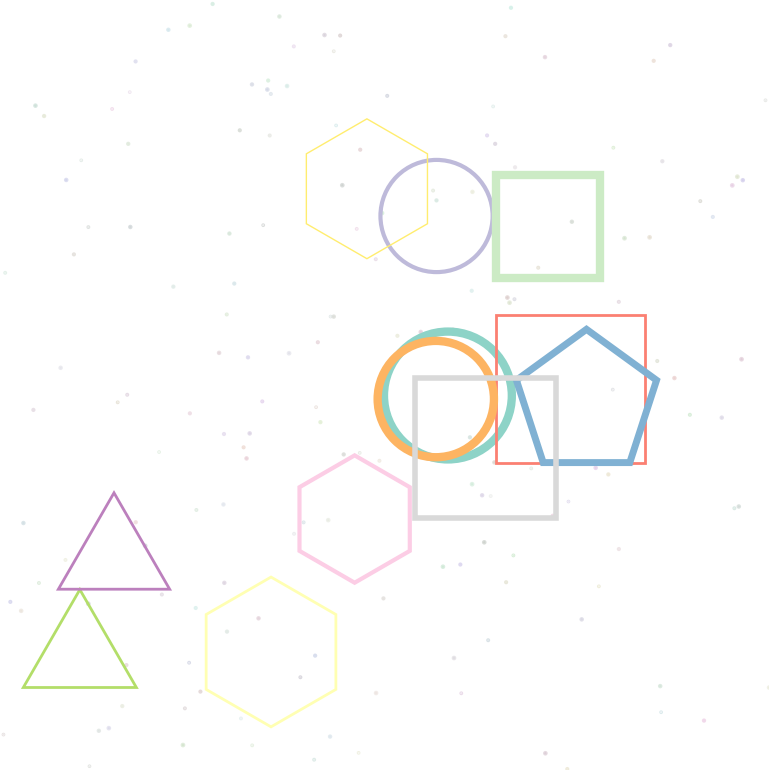[{"shape": "circle", "thickness": 3, "radius": 0.42, "center": [0.582, 0.486]}, {"shape": "hexagon", "thickness": 1, "radius": 0.49, "center": [0.352, 0.153]}, {"shape": "circle", "thickness": 1.5, "radius": 0.36, "center": [0.567, 0.719]}, {"shape": "square", "thickness": 1, "radius": 0.48, "center": [0.741, 0.494]}, {"shape": "pentagon", "thickness": 2.5, "radius": 0.48, "center": [0.762, 0.477]}, {"shape": "circle", "thickness": 3, "radius": 0.38, "center": [0.566, 0.482]}, {"shape": "triangle", "thickness": 1, "radius": 0.42, "center": [0.104, 0.15]}, {"shape": "hexagon", "thickness": 1.5, "radius": 0.41, "center": [0.461, 0.326]}, {"shape": "square", "thickness": 2, "radius": 0.46, "center": [0.63, 0.418]}, {"shape": "triangle", "thickness": 1, "radius": 0.42, "center": [0.148, 0.277]}, {"shape": "square", "thickness": 3, "radius": 0.33, "center": [0.712, 0.706]}, {"shape": "hexagon", "thickness": 0.5, "radius": 0.45, "center": [0.477, 0.755]}]